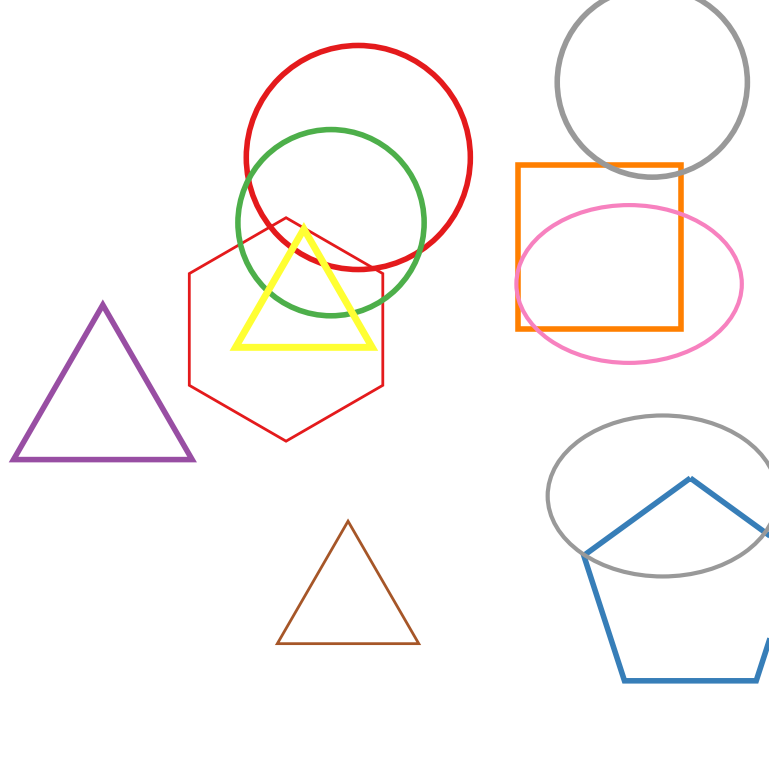[{"shape": "hexagon", "thickness": 1, "radius": 0.73, "center": [0.371, 0.572]}, {"shape": "circle", "thickness": 2, "radius": 0.73, "center": [0.465, 0.795]}, {"shape": "pentagon", "thickness": 2, "radius": 0.73, "center": [0.897, 0.234]}, {"shape": "circle", "thickness": 2, "radius": 0.6, "center": [0.43, 0.711]}, {"shape": "triangle", "thickness": 2, "radius": 0.67, "center": [0.134, 0.47]}, {"shape": "square", "thickness": 2, "radius": 0.53, "center": [0.779, 0.679]}, {"shape": "triangle", "thickness": 2.5, "radius": 0.51, "center": [0.395, 0.6]}, {"shape": "triangle", "thickness": 1, "radius": 0.53, "center": [0.452, 0.217]}, {"shape": "oval", "thickness": 1.5, "radius": 0.73, "center": [0.817, 0.631]}, {"shape": "oval", "thickness": 1.5, "radius": 0.75, "center": [0.861, 0.356]}, {"shape": "circle", "thickness": 2, "radius": 0.62, "center": [0.847, 0.893]}]